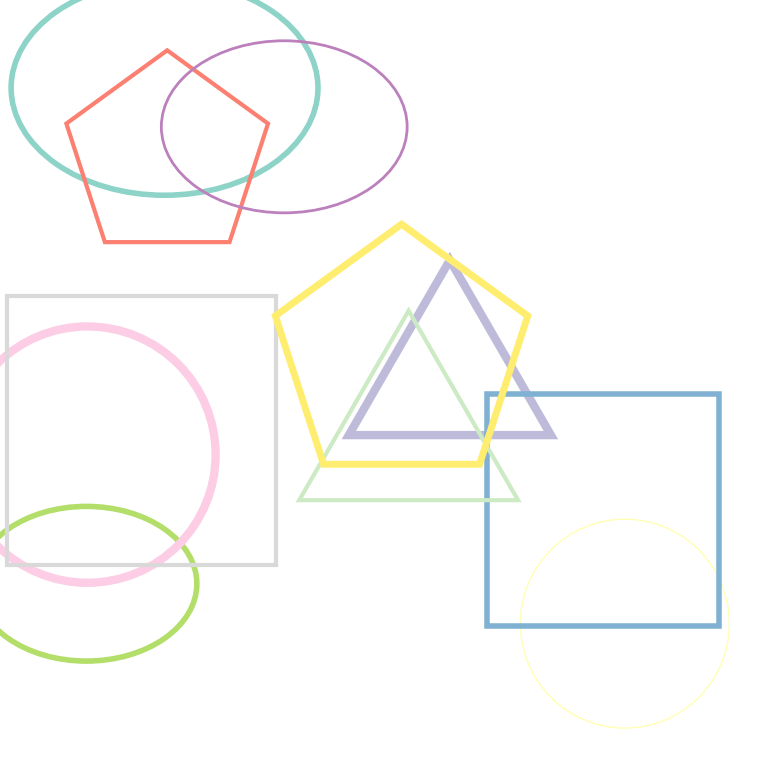[{"shape": "oval", "thickness": 2, "radius": 1.0, "center": [0.214, 0.886]}, {"shape": "circle", "thickness": 0.5, "radius": 0.68, "center": [0.811, 0.19]}, {"shape": "triangle", "thickness": 3, "radius": 0.76, "center": [0.584, 0.511]}, {"shape": "pentagon", "thickness": 1.5, "radius": 0.69, "center": [0.217, 0.797]}, {"shape": "square", "thickness": 2, "radius": 0.75, "center": [0.784, 0.337]}, {"shape": "oval", "thickness": 2, "radius": 0.72, "center": [0.112, 0.242]}, {"shape": "circle", "thickness": 3, "radius": 0.83, "center": [0.114, 0.41]}, {"shape": "square", "thickness": 1.5, "radius": 0.88, "center": [0.184, 0.441]}, {"shape": "oval", "thickness": 1, "radius": 0.8, "center": [0.369, 0.835]}, {"shape": "triangle", "thickness": 1.5, "radius": 0.82, "center": [0.531, 0.432]}, {"shape": "pentagon", "thickness": 2.5, "radius": 0.86, "center": [0.522, 0.536]}]